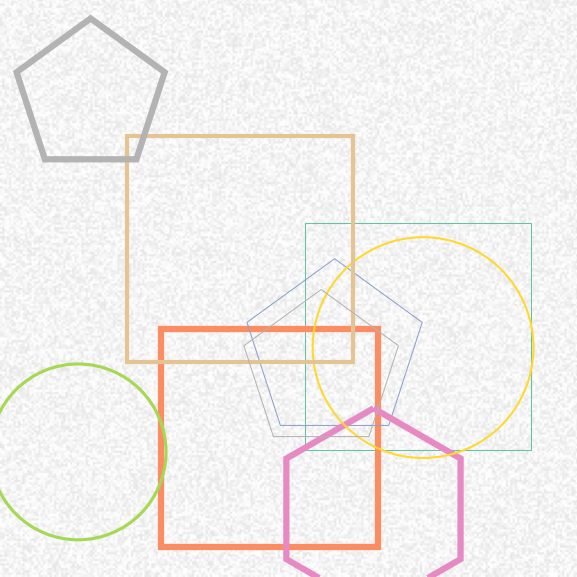[{"shape": "square", "thickness": 0.5, "radius": 0.98, "center": [0.724, 0.416]}, {"shape": "square", "thickness": 3, "radius": 0.94, "center": [0.466, 0.241]}, {"shape": "pentagon", "thickness": 0.5, "radius": 0.8, "center": [0.579, 0.392]}, {"shape": "hexagon", "thickness": 3, "radius": 0.87, "center": [0.647, 0.118]}, {"shape": "circle", "thickness": 1.5, "radius": 0.76, "center": [0.135, 0.217]}, {"shape": "circle", "thickness": 1, "radius": 0.96, "center": [0.733, 0.397]}, {"shape": "square", "thickness": 2, "radius": 0.98, "center": [0.415, 0.568]}, {"shape": "pentagon", "thickness": 0.5, "radius": 0.7, "center": [0.556, 0.357]}, {"shape": "pentagon", "thickness": 3, "radius": 0.67, "center": [0.157, 0.832]}]